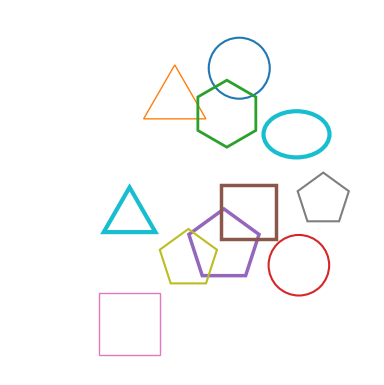[{"shape": "circle", "thickness": 1.5, "radius": 0.4, "center": [0.621, 0.823]}, {"shape": "triangle", "thickness": 1, "radius": 0.47, "center": [0.454, 0.738]}, {"shape": "hexagon", "thickness": 2, "radius": 0.43, "center": [0.589, 0.705]}, {"shape": "circle", "thickness": 1.5, "radius": 0.39, "center": [0.776, 0.311]}, {"shape": "pentagon", "thickness": 2.5, "radius": 0.48, "center": [0.582, 0.362]}, {"shape": "square", "thickness": 2.5, "radius": 0.35, "center": [0.646, 0.449]}, {"shape": "square", "thickness": 1, "radius": 0.4, "center": [0.336, 0.159]}, {"shape": "pentagon", "thickness": 1.5, "radius": 0.35, "center": [0.84, 0.482]}, {"shape": "pentagon", "thickness": 1.5, "radius": 0.39, "center": [0.489, 0.327]}, {"shape": "oval", "thickness": 3, "radius": 0.43, "center": [0.77, 0.651]}, {"shape": "triangle", "thickness": 3, "radius": 0.39, "center": [0.337, 0.436]}]